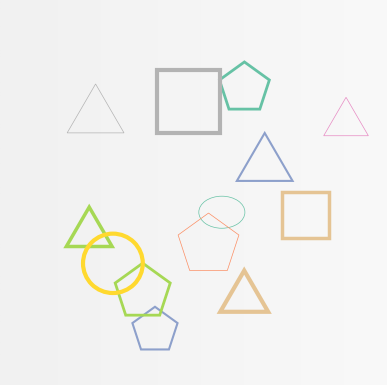[{"shape": "oval", "thickness": 0.5, "radius": 0.3, "center": [0.573, 0.449]}, {"shape": "pentagon", "thickness": 2, "radius": 0.34, "center": [0.631, 0.771]}, {"shape": "pentagon", "thickness": 0.5, "radius": 0.41, "center": [0.538, 0.364]}, {"shape": "pentagon", "thickness": 1.5, "radius": 0.31, "center": [0.4, 0.142]}, {"shape": "triangle", "thickness": 1.5, "radius": 0.41, "center": [0.683, 0.572]}, {"shape": "triangle", "thickness": 0.5, "radius": 0.33, "center": [0.893, 0.681]}, {"shape": "triangle", "thickness": 2.5, "radius": 0.34, "center": [0.23, 0.394]}, {"shape": "pentagon", "thickness": 2, "radius": 0.37, "center": [0.368, 0.242]}, {"shape": "circle", "thickness": 3, "radius": 0.39, "center": [0.291, 0.316]}, {"shape": "triangle", "thickness": 3, "radius": 0.36, "center": [0.63, 0.226]}, {"shape": "square", "thickness": 2.5, "radius": 0.3, "center": [0.789, 0.442]}, {"shape": "square", "thickness": 3, "radius": 0.41, "center": [0.486, 0.736]}, {"shape": "triangle", "thickness": 0.5, "radius": 0.42, "center": [0.247, 0.697]}]